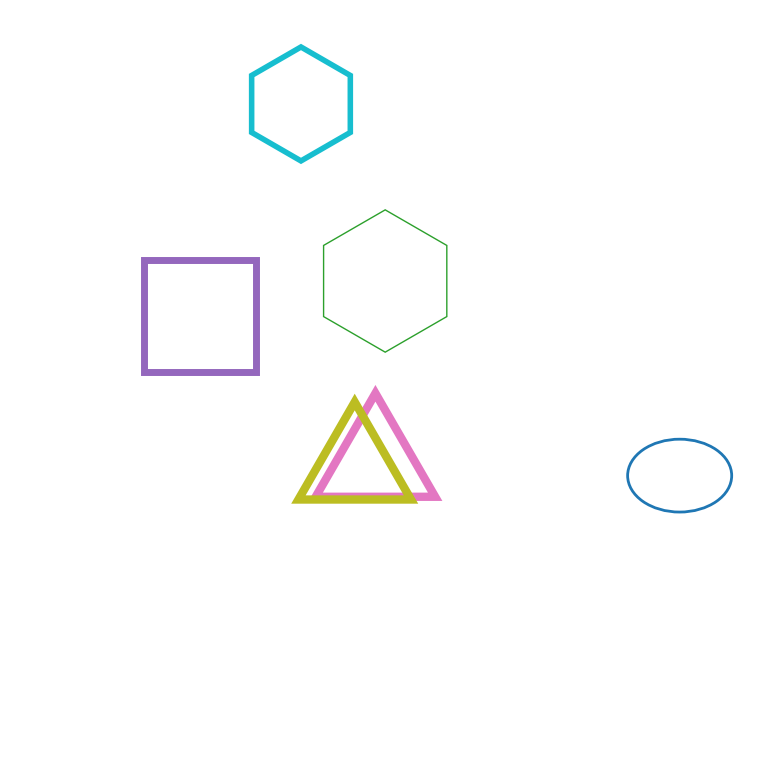[{"shape": "oval", "thickness": 1, "radius": 0.34, "center": [0.883, 0.382]}, {"shape": "hexagon", "thickness": 0.5, "radius": 0.46, "center": [0.5, 0.635]}, {"shape": "square", "thickness": 2.5, "radius": 0.36, "center": [0.26, 0.59]}, {"shape": "triangle", "thickness": 3, "radius": 0.45, "center": [0.488, 0.4]}, {"shape": "triangle", "thickness": 3, "radius": 0.42, "center": [0.461, 0.393]}, {"shape": "hexagon", "thickness": 2, "radius": 0.37, "center": [0.391, 0.865]}]